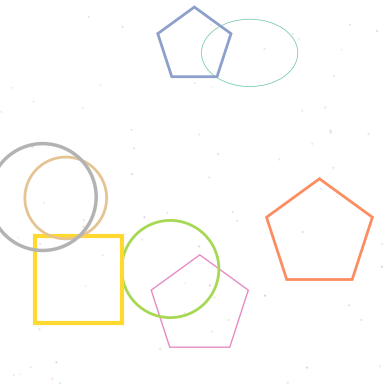[{"shape": "oval", "thickness": 0.5, "radius": 0.63, "center": [0.648, 0.863]}, {"shape": "pentagon", "thickness": 2, "radius": 0.72, "center": [0.83, 0.391]}, {"shape": "pentagon", "thickness": 2, "radius": 0.5, "center": [0.505, 0.882]}, {"shape": "pentagon", "thickness": 1, "radius": 0.66, "center": [0.519, 0.205]}, {"shape": "circle", "thickness": 2, "radius": 0.63, "center": [0.442, 0.301]}, {"shape": "square", "thickness": 3, "radius": 0.57, "center": [0.204, 0.275]}, {"shape": "circle", "thickness": 2, "radius": 0.53, "center": [0.171, 0.486]}, {"shape": "circle", "thickness": 2.5, "radius": 0.69, "center": [0.111, 0.488]}]